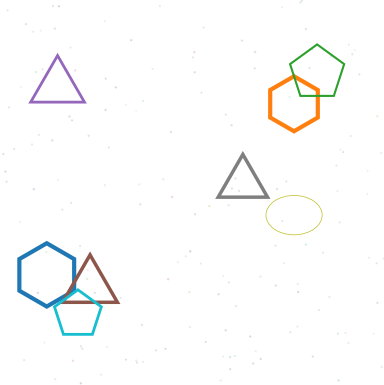[{"shape": "hexagon", "thickness": 3, "radius": 0.41, "center": [0.121, 0.286]}, {"shape": "hexagon", "thickness": 3, "radius": 0.36, "center": [0.764, 0.73]}, {"shape": "pentagon", "thickness": 1.5, "radius": 0.37, "center": [0.824, 0.811]}, {"shape": "triangle", "thickness": 2, "radius": 0.4, "center": [0.15, 0.775]}, {"shape": "triangle", "thickness": 2.5, "radius": 0.41, "center": [0.234, 0.256]}, {"shape": "triangle", "thickness": 2.5, "radius": 0.37, "center": [0.631, 0.525]}, {"shape": "oval", "thickness": 0.5, "radius": 0.37, "center": [0.764, 0.441]}, {"shape": "pentagon", "thickness": 2, "radius": 0.32, "center": [0.202, 0.183]}]